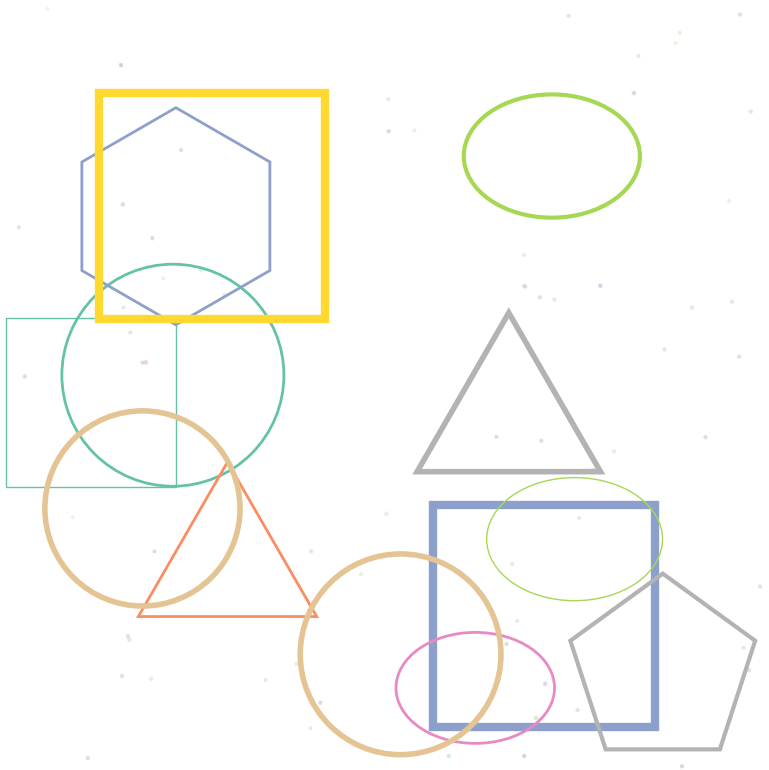[{"shape": "circle", "thickness": 1, "radius": 0.72, "center": [0.225, 0.513]}, {"shape": "square", "thickness": 0.5, "radius": 0.55, "center": [0.118, 0.477]}, {"shape": "triangle", "thickness": 1, "radius": 0.67, "center": [0.295, 0.266]}, {"shape": "square", "thickness": 3, "radius": 0.72, "center": [0.706, 0.2]}, {"shape": "hexagon", "thickness": 1, "radius": 0.7, "center": [0.228, 0.719]}, {"shape": "oval", "thickness": 1, "radius": 0.51, "center": [0.617, 0.107]}, {"shape": "oval", "thickness": 0.5, "radius": 0.57, "center": [0.746, 0.3]}, {"shape": "oval", "thickness": 1.5, "radius": 0.57, "center": [0.717, 0.797]}, {"shape": "square", "thickness": 3, "radius": 0.73, "center": [0.275, 0.732]}, {"shape": "circle", "thickness": 2, "radius": 0.65, "center": [0.52, 0.15]}, {"shape": "circle", "thickness": 2, "radius": 0.63, "center": [0.185, 0.34]}, {"shape": "triangle", "thickness": 2, "radius": 0.69, "center": [0.661, 0.456]}, {"shape": "pentagon", "thickness": 1.5, "radius": 0.63, "center": [0.861, 0.129]}]